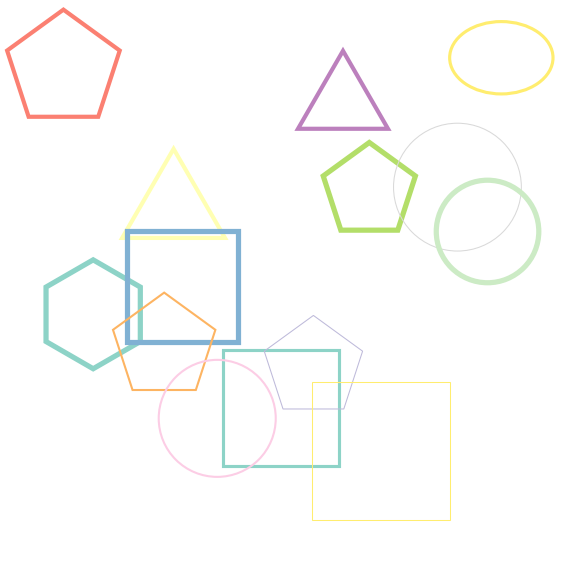[{"shape": "hexagon", "thickness": 2.5, "radius": 0.47, "center": [0.161, 0.455]}, {"shape": "square", "thickness": 1.5, "radius": 0.5, "center": [0.486, 0.293]}, {"shape": "triangle", "thickness": 2, "radius": 0.51, "center": [0.301, 0.639]}, {"shape": "pentagon", "thickness": 0.5, "radius": 0.45, "center": [0.543, 0.363]}, {"shape": "pentagon", "thickness": 2, "radius": 0.51, "center": [0.11, 0.88]}, {"shape": "square", "thickness": 2.5, "radius": 0.48, "center": [0.315, 0.503]}, {"shape": "pentagon", "thickness": 1, "radius": 0.47, "center": [0.284, 0.399]}, {"shape": "pentagon", "thickness": 2.5, "radius": 0.42, "center": [0.639, 0.668]}, {"shape": "circle", "thickness": 1, "radius": 0.51, "center": [0.376, 0.275]}, {"shape": "circle", "thickness": 0.5, "radius": 0.55, "center": [0.792, 0.675]}, {"shape": "triangle", "thickness": 2, "radius": 0.45, "center": [0.594, 0.821]}, {"shape": "circle", "thickness": 2.5, "radius": 0.44, "center": [0.844, 0.598]}, {"shape": "square", "thickness": 0.5, "radius": 0.6, "center": [0.66, 0.218]}, {"shape": "oval", "thickness": 1.5, "radius": 0.45, "center": [0.868, 0.899]}]